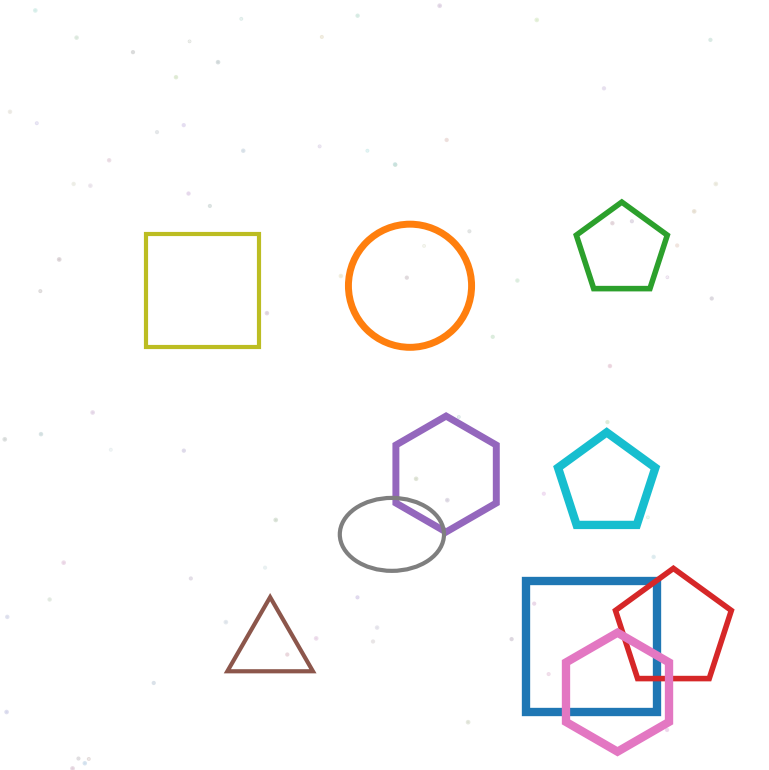[{"shape": "square", "thickness": 3, "radius": 0.42, "center": [0.768, 0.16]}, {"shape": "circle", "thickness": 2.5, "radius": 0.4, "center": [0.532, 0.629]}, {"shape": "pentagon", "thickness": 2, "radius": 0.31, "center": [0.808, 0.675]}, {"shape": "pentagon", "thickness": 2, "radius": 0.4, "center": [0.875, 0.183]}, {"shape": "hexagon", "thickness": 2.5, "radius": 0.38, "center": [0.579, 0.384]}, {"shape": "triangle", "thickness": 1.5, "radius": 0.32, "center": [0.351, 0.16]}, {"shape": "hexagon", "thickness": 3, "radius": 0.39, "center": [0.802, 0.101]}, {"shape": "oval", "thickness": 1.5, "radius": 0.34, "center": [0.509, 0.306]}, {"shape": "square", "thickness": 1.5, "radius": 0.37, "center": [0.263, 0.623]}, {"shape": "pentagon", "thickness": 3, "radius": 0.33, "center": [0.788, 0.372]}]